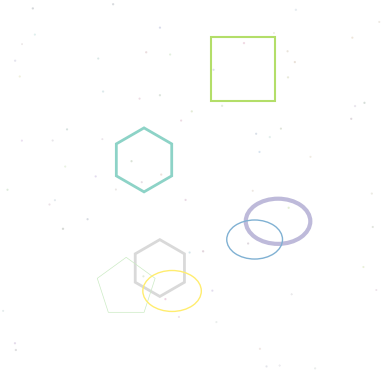[{"shape": "hexagon", "thickness": 2, "radius": 0.42, "center": [0.374, 0.585]}, {"shape": "oval", "thickness": 3, "radius": 0.42, "center": [0.722, 0.425]}, {"shape": "oval", "thickness": 1, "radius": 0.36, "center": [0.661, 0.378]}, {"shape": "square", "thickness": 1.5, "radius": 0.41, "center": [0.632, 0.821]}, {"shape": "hexagon", "thickness": 2, "radius": 0.37, "center": [0.415, 0.304]}, {"shape": "pentagon", "thickness": 0.5, "radius": 0.39, "center": [0.328, 0.253]}, {"shape": "oval", "thickness": 1, "radius": 0.38, "center": [0.447, 0.244]}]